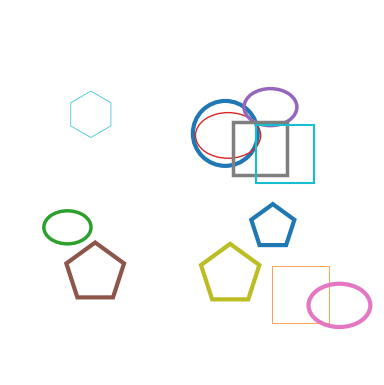[{"shape": "pentagon", "thickness": 3, "radius": 0.29, "center": [0.709, 0.411]}, {"shape": "circle", "thickness": 3, "radius": 0.42, "center": [0.585, 0.653]}, {"shape": "square", "thickness": 0.5, "radius": 0.37, "center": [0.781, 0.236]}, {"shape": "oval", "thickness": 2.5, "radius": 0.31, "center": [0.175, 0.41]}, {"shape": "oval", "thickness": 1, "radius": 0.42, "center": [0.592, 0.648]}, {"shape": "oval", "thickness": 2.5, "radius": 0.34, "center": [0.703, 0.722]}, {"shape": "pentagon", "thickness": 3, "radius": 0.39, "center": [0.247, 0.291]}, {"shape": "oval", "thickness": 3, "radius": 0.4, "center": [0.882, 0.207]}, {"shape": "square", "thickness": 2.5, "radius": 0.35, "center": [0.675, 0.615]}, {"shape": "pentagon", "thickness": 3, "radius": 0.4, "center": [0.598, 0.287]}, {"shape": "square", "thickness": 1.5, "radius": 0.37, "center": [0.741, 0.599]}, {"shape": "hexagon", "thickness": 0.5, "radius": 0.3, "center": [0.236, 0.703]}]